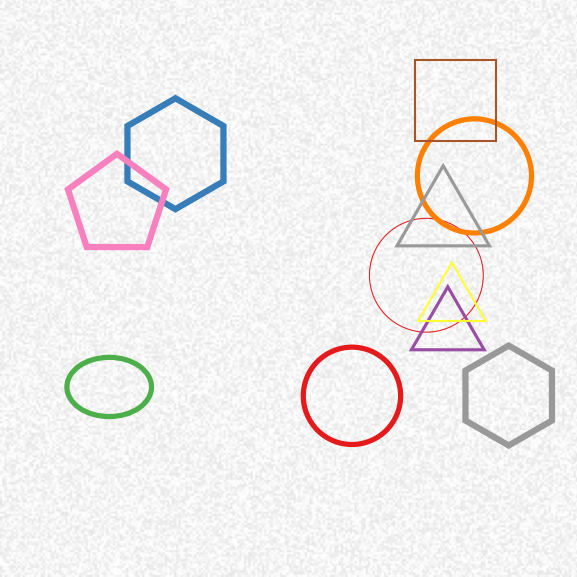[{"shape": "circle", "thickness": 0.5, "radius": 0.49, "center": [0.738, 0.523]}, {"shape": "circle", "thickness": 2.5, "radius": 0.42, "center": [0.609, 0.314]}, {"shape": "hexagon", "thickness": 3, "radius": 0.48, "center": [0.304, 0.733]}, {"shape": "oval", "thickness": 2.5, "radius": 0.37, "center": [0.189, 0.329]}, {"shape": "triangle", "thickness": 1.5, "radius": 0.36, "center": [0.775, 0.43]}, {"shape": "circle", "thickness": 2.5, "radius": 0.49, "center": [0.822, 0.695]}, {"shape": "triangle", "thickness": 1, "radius": 0.34, "center": [0.783, 0.477]}, {"shape": "square", "thickness": 1, "radius": 0.35, "center": [0.789, 0.825]}, {"shape": "pentagon", "thickness": 3, "radius": 0.45, "center": [0.203, 0.644]}, {"shape": "triangle", "thickness": 1.5, "radius": 0.46, "center": [0.767, 0.62]}, {"shape": "hexagon", "thickness": 3, "radius": 0.43, "center": [0.881, 0.314]}]